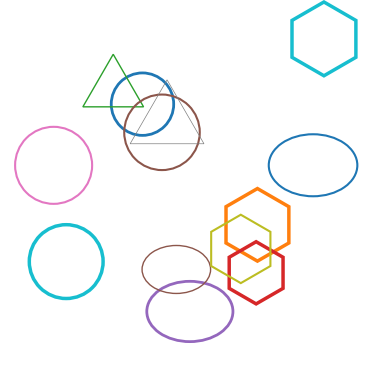[{"shape": "oval", "thickness": 1.5, "radius": 0.58, "center": [0.813, 0.571]}, {"shape": "circle", "thickness": 2, "radius": 0.41, "center": [0.37, 0.729]}, {"shape": "hexagon", "thickness": 2.5, "radius": 0.47, "center": [0.669, 0.416]}, {"shape": "triangle", "thickness": 1, "radius": 0.45, "center": [0.294, 0.768]}, {"shape": "hexagon", "thickness": 2.5, "radius": 0.4, "center": [0.665, 0.291]}, {"shape": "oval", "thickness": 2, "radius": 0.56, "center": [0.493, 0.191]}, {"shape": "circle", "thickness": 1.5, "radius": 0.49, "center": [0.421, 0.656]}, {"shape": "oval", "thickness": 1, "radius": 0.44, "center": [0.458, 0.3]}, {"shape": "circle", "thickness": 1.5, "radius": 0.5, "center": [0.139, 0.571]}, {"shape": "triangle", "thickness": 0.5, "radius": 0.55, "center": [0.434, 0.682]}, {"shape": "hexagon", "thickness": 1.5, "radius": 0.44, "center": [0.625, 0.353]}, {"shape": "circle", "thickness": 2.5, "radius": 0.48, "center": [0.172, 0.321]}, {"shape": "hexagon", "thickness": 2.5, "radius": 0.48, "center": [0.841, 0.899]}]